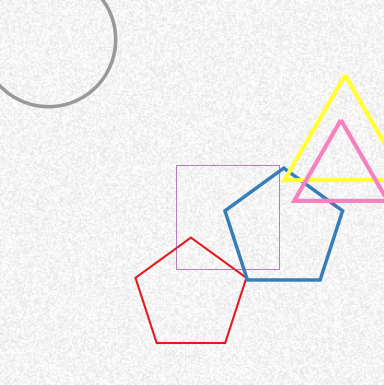[{"shape": "pentagon", "thickness": 1.5, "radius": 0.76, "center": [0.496, 0.232]}, {"shape": "pentagon", "thickness": 2.5, "radius": 0.8, "center": [0.737, 0.403]}, {"shape": "square", "thickness": 0.5, "radius": 0.67, "center": [0.591, 0.436]}, {"shape": "triangle", "thickness": 3, "radius": 0.91, "center": [0.896, 0.623]}, {"shape": "triangle", "thickness": 3, "radius": 0.7, "center": [0.885, 0.548]}, {"shape": "circle", "thickness": 2.5, "radius": 0.87, "center": [0.126, 0.897]}]